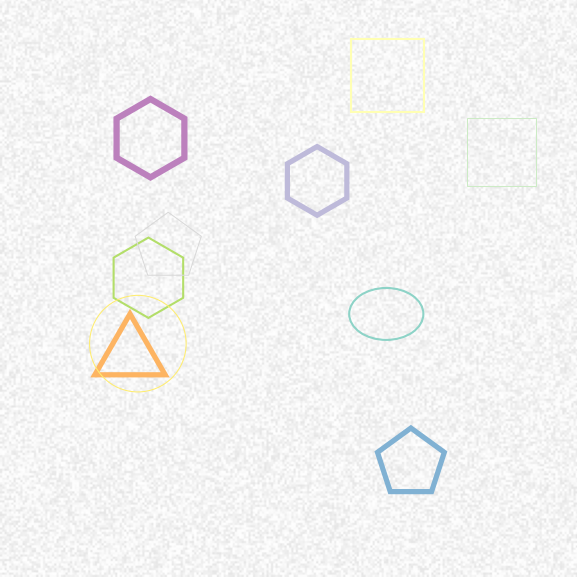[{"shape": "oval", "thickness": 1, "radius": 0.32, "center": [0.669, 0.456]}, {"shape": "square", "thickness": 1, "radius": 0.32, "center": [0.671, 0.868]}, {"shape": "hexagon", "thickness": 2.5, "radius": 0.3, "center": [0.549, 0.686]}, {"shape": "pentagon", "thickness": 2.5, "radius": 0.3, "center": [0.712, 0.197]}, {"shape": "triangle", "thickness": 2.5, "radius": 0.35, "center": [0.225, 0.385]}, {"shape": "hexagon", "thickness": 1, "radius": 0.35, "center": [0.257, 0.518]}, {"shape": "pentagon", "thickness": 0.5, "radius": 0.3, "center": [0.291, 0.571]}, {"shape": "hexagon", "thickness": 3, "radius": 0.34, "center": [0.261, 0.76]}, {"shape": "square", "thickness": 0.5, "radius": 0.3, "center": [0.868, 0.736]}, {"shape": "circle", "thickness": 0.5, "radius": 0.42, "center": [0.239, 0.404]}]